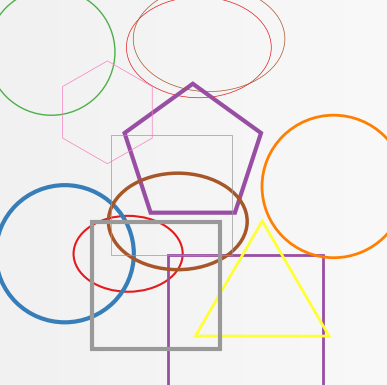[{"shape": "oval", "thickness": 1.5, "radius": 0.7, "center": [0.331, 0.341]}, {"shape": "oval", "thickness": 0.5, "radius": 0.93, "center": [0.513, 0.877]}, {"shape": "circle", "thickness": 3, "radius": 0.89, "center": [0.167, 0.341]}, {"shape": "circle", "thickness": 1, "radius": 0.82, "center": [0.133, 0.865]}, {"shape": "square", "thickness": 2, "radius": 1.0, "center": [0.634, 0.139]}, {"shape": "pentagon", "thickness": 3, "radius": 0.93, "center": [0.498, 0.597]}, {"shape": "circle", "thickness": 2, "radius": 0.93, "center": [0.861, 0.516]}, {"shape": "triangle", "thickness": 2, "radius": 1.0, "center": [0.677, 0.227]}, {"shape": "oval", "thickness": 0.5, "radius": 0.98, "center": [0.54, 0.899]}, {"shape": "oval", "thickness": 2.5, "radius": 0.9, "center": [0.459, 0.425]}, {"shape": "hexagon", "thickness": 0.5, "radius": 0.67, "center": [0.277, 0.708]}, {"shape": "square", "thickness": 0.5, "radius": 0.78, "center": [0.442, 0.494]}, {"shape": "square", "thickness": 3, "radius": 0.82, "center": [0.403, 0.259]}]